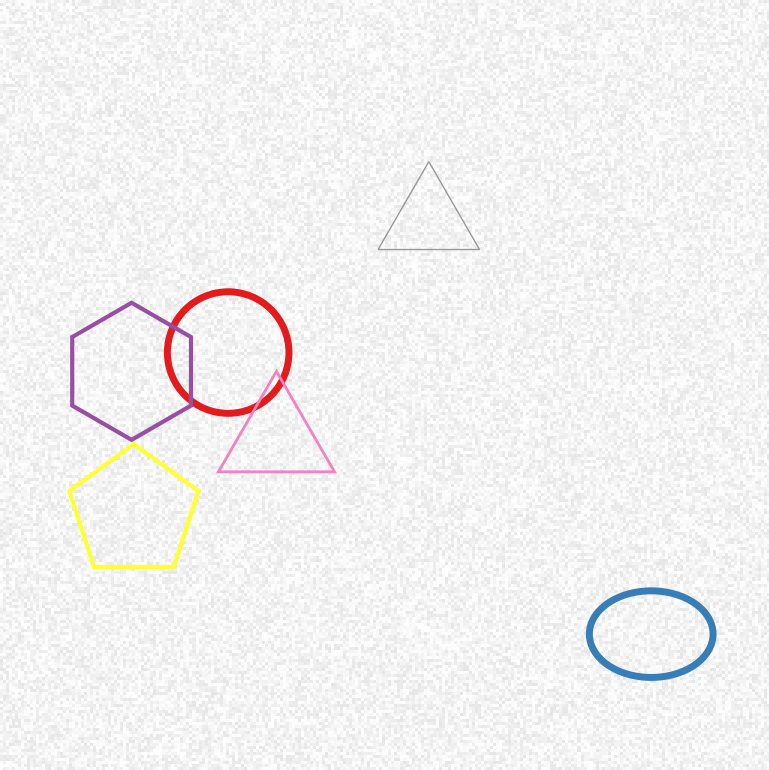[{"shape": "circle", "thickness": 2.5, "radius": 0.39, "center": [0.296, 0.542]}, {"shape": "oval", "thickness": 2.5, "radius": 0.4, "center": [0.846, 0.176]}, {"shape": "hexagon", "thickness": 1.5, "radius": 0.45, "center": [0.171, 0.518]}, {"shape": "pentagon", "thickness": 1.5, "radius": 0.44, "center": [0.174, 0.335]}, {"shape": "triangle", "thickness": 1, "radius": 0.44, "center": [0.359, 0.431]}, {"shape": "triangle", "thickness": 0.5, "radius": 0.38, "center": [0.557, 0.714]}]